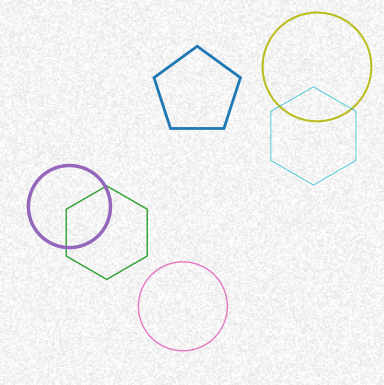[{"shape": "pentagon", "thickness": 2, "radius": 0.59, "center": [0.512, 0.762]}, {"shape": "hexagon", "thickness": 1, "radius": 0.61, "center": [0.277, 0.396]}, {"shape": "circle", "thickness": 2.5, "radius": 0.53, "center": [0.18, 0.464]}, {"shape": "circle", "thickness": 1, "radius": 0.58, "center": [0.475, 0.204]}, {"shape": "circle", "thickness": 1.5, "radius": 0.71, "center": [0.823, 0.826]}, {"shape": "hexagon", "thickness": 0.5, "radius": 0.64, "center": [0.814, 0.647]}]